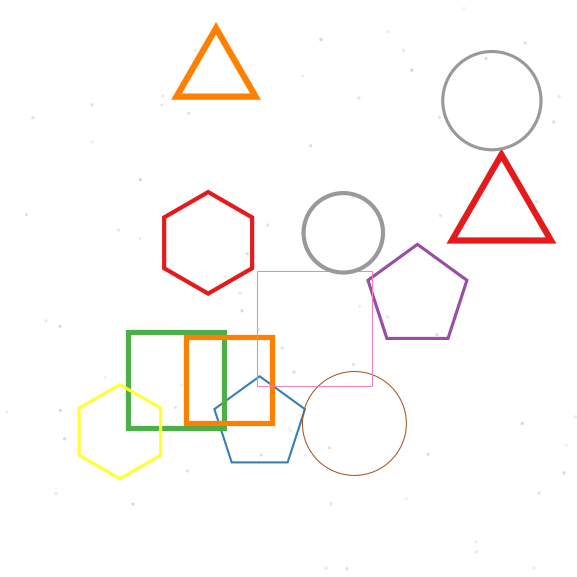[{"shape": "triangle", "thickness": 3, "radius": 0.5, "center": [0.868, 0.632]}, {"shape": "hexagon", "thickness": 2, "radius": 0.44, "center": [0.36, 0.579]}, {"shape": "pentagon", "thickness": 1, "radius": 0.41, "center": [0.45, 0.265]}, {"shape": "square", "thickness": 2.5, "radius": 0.42, "center": [0.305, 0.341]}, {"shape": "pentagon", "thickness": 1.5, "radius": 0.45, "center": [0.723, 0.486]}, {"shape": "triangle", "thickness": 3, "radius": 0.4, "center": [0.374, 0.871]}, {"shape": "square", "thickness": 2.5, "radius": 0.37, "center": [0.397, 0.342]}, {"shape": "hexagon", "thickness": 1.5, "radius": 0.41, "center": [0.208, 0.252]}, {"shape": "circle", "thickness": 0.5, "radius": 0.45, "center": [0.614, 0.266]}, {"shape": "square", "thickness": 0.5, "radius": 0.49, "center": [0.544, 0.43]}, {"shape": "circle", "thickness": 2, "radius": 0.34, "center": [0.594, 0.596]}, {"shape": "circle", "thickness": 1.5, "radius": 0.43, "center": [0.852, 0.825]}]